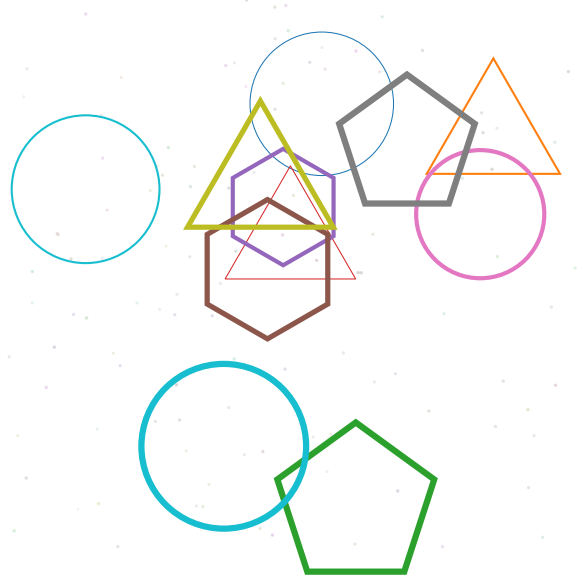[{"shape": "circle", "thickness": 0.5, "radius": 0.62, "center": [0.557, 0.819]}, {"shape": "triangle", "thickness": 1, "radius": 0.67, "center": [0.854, 0.765]}, {"shape": "pentagon", "thickness": 3, "radius": 0.71, "center": [0.616, 0.125]}, {"shape": "triangle", "thickness": 0.5, "radius": 0.65, "center": [0.503, 0.581]}, {"shape": "hexagon", "thickness": 2, "radius": 0.5, "center": [0.49, 0.641]}, {"shape": "hexagon", "thickness": 2.5, "radius": 0.6, "center": [0.463, 0.533]}, {"shape": "circle", "thickness": 2, "radius": 0.55, "center": [0.832, 0.628]}, {"shape": "pentagon", "thickness": 3, "radius": 0.62, "center": [0.705, 0.747]}, {"shape": "triangle", "thickness": 2.5, "radius": 0.73, "center": [0.451, 0.679]}, {"shape": "circle", "thickness": 1, "radius": 0.64, "center": [0.148, 0.671]}, {"shape": "circle", "thickness": 3, "radius": 0.71, "center": [0.387, 0.226]}]